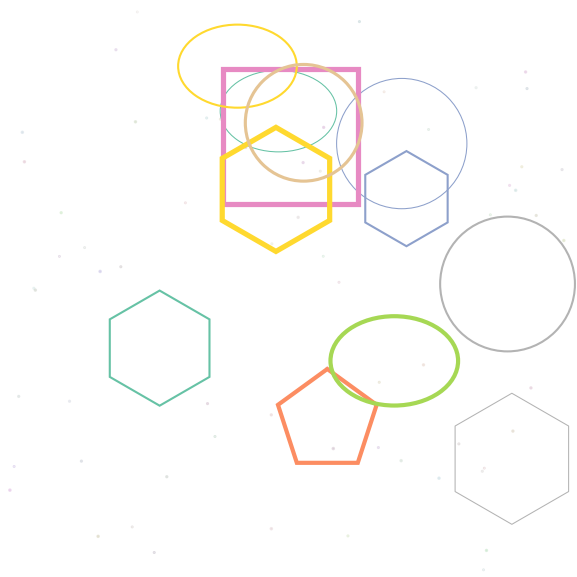[{"shape": "hexagon", "thickness": 1, "radius": 0.5, "center": [0.276, 0.396]}, {"shape": "oval", "thickness": 0.5, "radius": 0.5, "center": [0.482, 0.807]}, {"shape": "pentagon", "thickness": 2, "radius": 0.45, "center": [0.567, 0.27]}, {"shape": "hexagon", "thickness": 1, "radius": 0.41, "center": [0.704, 0.655]}, {"shape": "circle", "thickness": 0.5, "radius": 0.56, "center": [0.696, 0.751]}, {"shape": "square", "thickness": 2.5, "radius": 0.59, "center": [0.503, 0.763]}, {"shape": "oval", "thickness": 2, "radius": 0.55, "center": [0.683, 0.374]}, {"shape": "oval", "thickness": 1, "radius": 0.51, "center": [0.411, 0.885]}, {"shape": "hexagon", "thickness": 2.5, "radius": 0.54, "center": [0.478, 0.671]}, {"shape": "circle", "thickness": 1.5, "radius": 0.51, "center": [0.526, 0.787]}, {"shape": "hexagon", "thickness": 0.5, "radius": 0.57, "center": [0.886, 0.205]}, {"shape": "circle", "thickness": 1, "radius": 0.58, "center": [0.879, 0.507]}]